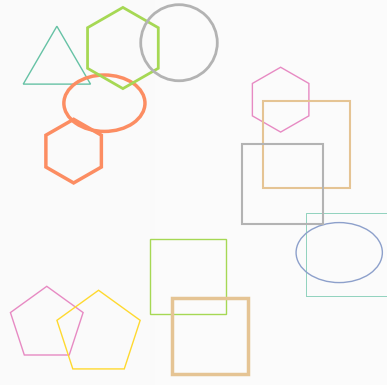[{"shape": "triangle", "thickness": 1, "radius": 0.5, "center": [0.147, 0.832]}, {"shape": "square", "thickness": 0.5, "radius": 0.54, "center": [0.898, 0.339]}, {"shape": "oval", "thickness": 2.5, "radius": 0.52, "center": [0.269, 0.732]}, {"shape": "hexagon", "thickness": 2.5, "radius": 0.41, "center": [0.19, 0.608]}, {"shape": "oval", "thickness": 1, "radius": 0.56, "center": [0.875, 0.344]}, {"shape": "pentagon", "thickness": 1, "radius": 0.49, "center": [0.121, 0.158]}, {"shape": "hexagon", "thickness": 1, "radius": 0.42, "center": [0.724, 0.741]}, {"shape": "hexagon", "thickness": 2, "radius": 0.53, "center": [0.317, 0.875]}, {"shape": "square", "thickness": 1, "radius": 0.49, "center": [0.485, 0.282]}, {"shape": "pentagon", "thickness": 1, "radius": 0.56, "center": [0.254, 0.133]}, {"shape": "square", "thickness": 2.5, "radius": 0.49, "center": [0.541, 0.128]}, {"shape": "square", "thickness": 1.5, "radius": 0.56, "center": [0.792, 0.625]}, {"shape": "square", "thickness": 1.5, "radius": 0.52, "center": [0.729, 0.521]}, {"shape": "circle", "thickness": 2, "radius": 0.49, "center": [0.462, 0.889]}]